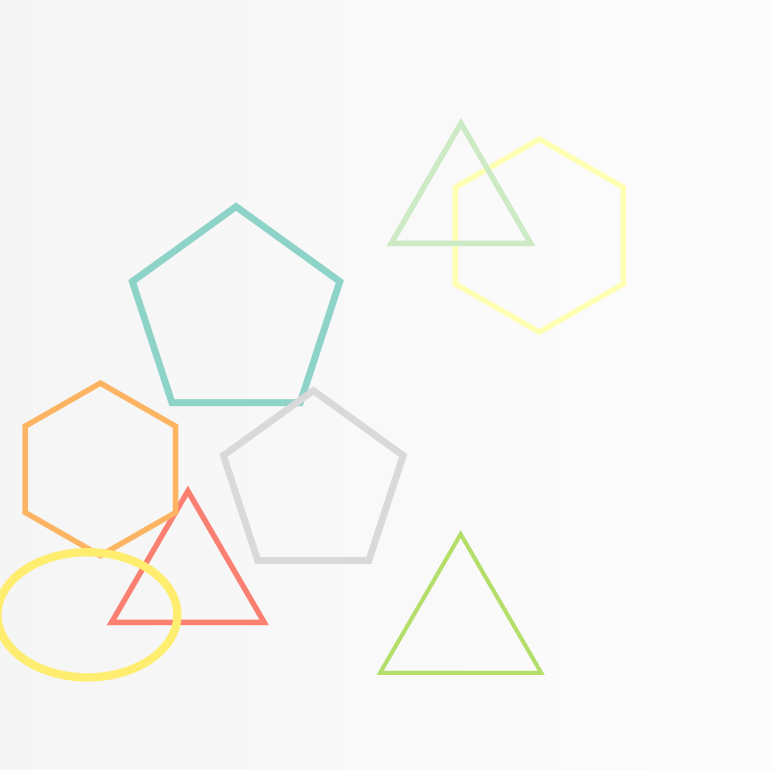[{"shape": "pentagon", "thickness": 2.5, "radius": 0.7, "center": [0.305, 0.591]}, {"shape": "hexagon", "thickness": 2, "radius": 0.63, "center": [0.696, 0.694]}, {"shape": "triangle", "thickness": 2, "radius": 0.57, "center": [0.242, 0.249]}, {"shape": "hexagon", "thickness": 2, "radius": 0.56, "center": [0.13, 0.39]}, {"shape": "triangle", "thickness": 1.5, "radius": 0.6, "center": [0.594, 0.186]}, {"shape": "pentagon", "thickness": 2.5, "radius": 0.61, "center": [0.404, 0.371]}, {"shape": "triangle", "thickness": 2, "radius": 0.52, "center": [0.595, 0.736]}, {"shape": "oval", "thickness": 3, "radius": 0.58, "center": [0.113, 0.202]}]